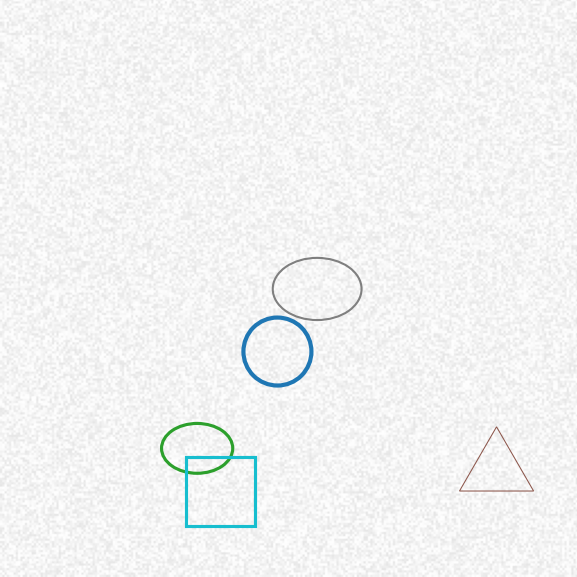[{"shape": "circle", "thickness": 2, "radius": 0.29, "center": [0.48, 0.39]}, {"shape": "oval", "thickness": 1.5, "radius": 0.31, "center": [0.341, 0.223]}, {"shape": "triangle", "thickness": 0.5, "radius": 0.37, "center": [0.86, 0.186]}, {"shape": "oval", "thickness": 1, "radius": 0.38, "center": [0.549, 0.499]}, {"shape": "square", "thickness": 1.5, "radius": 0.3, "center": [0.382, 0.148]}]